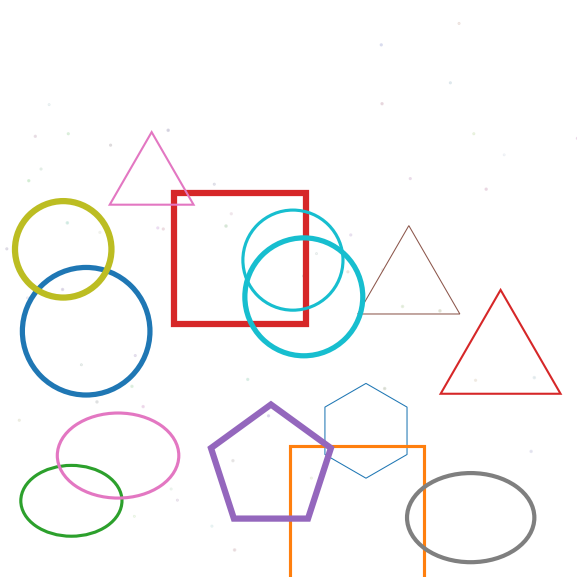[{"shape": "circle", "thickness": 2.5, "radius": 0.55, "center": [0.149, 0.426]}, {"shape": "hexagon", "thickness": 0.5, "radius": 0.41, "center": [0.634, 0.253]}, {"shape": "square", "thickness": 1.5, "radius": 0.58, "center": [0.618, 0.112]}, {"shape": "oval", "thickness": 1.5, "radius": 0.44, "center": [0.124, 0.132]}, {"shape": "square", "thickness": 3, "radius": 0.57, "center": [0.416, 0.551]}, {"shape": "triangle", "thickness": 1, "radius": 0.6, "center": [0.867, 0.377]}, {"shape": "pentagon", "thickness": 3, "radius": 0.55, "center": [0.469, 0.189]}, {"shape": "triangle", "thickness": 0.5, "radius": 0.51, "center": [0.708, 0.506]}, {"shape": "triangle", "thickness": 1, "radius": 0.42, "center": [0.263, 0.687]}, {"shape": "oval", "thickness": 1.5, "radius": 0.53, "center": [0.204, 0.21]}, {"shape": "oval", "thickness": 2, "radius": 0.55, "center": [0.815, 0.103]}, {"shape": "circle", "thickness": 3, "radius": 0.42, "center": [0.109, 0.567]}, {"shape": "circle", "thickness": 2.5, "radius": 0.51, "center": [0.526, 0.485]}, {"shape": "circle", "thickness": 1.5, "radius": 0.43, "center": [0.507, 0.549]}]